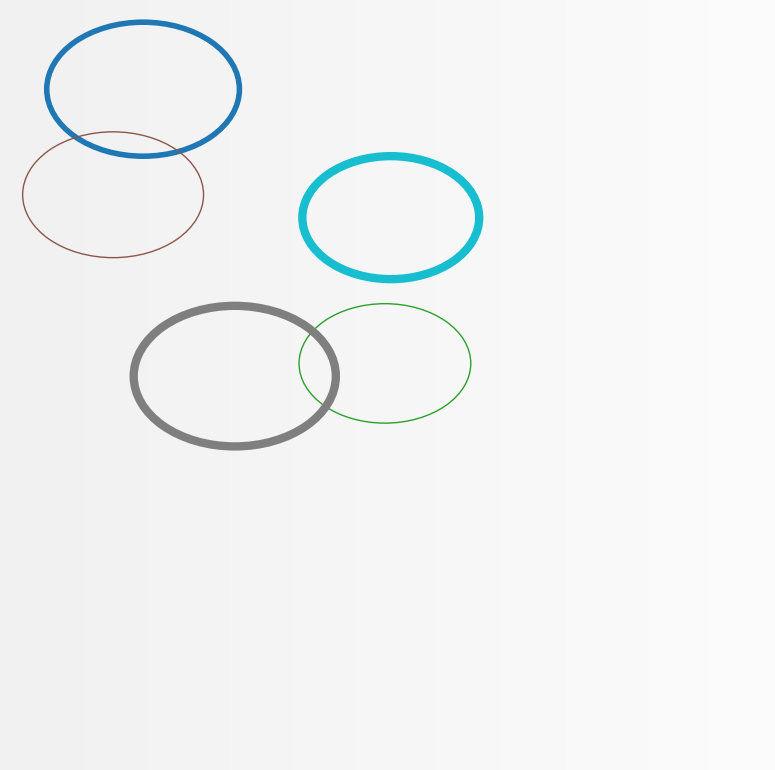[{"shape": "oval", "thickness": 2, "radius": 0.62, "center": [0.185, 0.884]}, {"shape": "oval", "thickness": 0.5, "radius": 0.55, "center": [0.497, 0.528]}, {"shape": "oval", "thickness": 0.5, "radius": 0.58, "center": [0.146, 0.747]}, {"shape": "oval", "thickness": 3, "radius": 0.65, "center": [0.303, 0.512]}, {"shape": "oval", "thickness": 3, "radius": 0.57, "center": [0.504, 0.717]}]